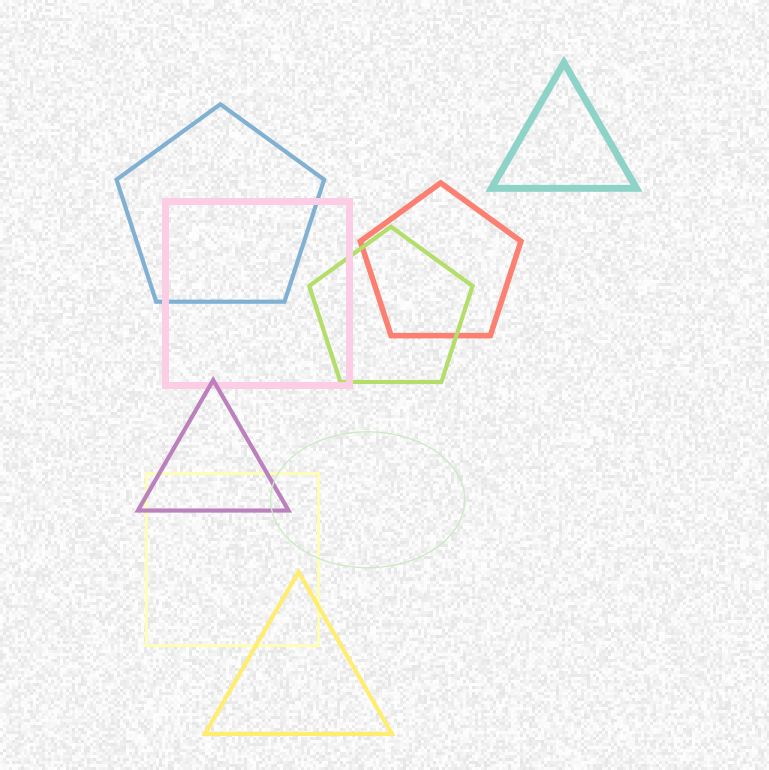[{"shape": "triangle", "thickness": 2.5, "radius": 0.54, "center": [0.732, 0.81]}, {"shape": "square", "thickness": 1, "radius": 0.56, "center": [0.302, 0.274]}, {"shape": "pentagon", "thickness": 2, "radius": 0.55, "center": [0.572, 0.653]}, {"shape": "pentagon", "thickness": 1.5, "radius": 0.71, "center": [0.286, 0.723]}, {"shape": "pentagon", "thickness": 1.5, "radius": 0.56, "center": [0.508, 0.594]}, {"shape": "square", "thickness": 2.5, "radius": 0.6, "center": [0.334, 0.62]}, {"shape": "triangle", "thickness": 1.5, "radius": 0.56, "center": [0.277, 0.393]}, {"shape": "oval", "thickness": 0.5, "radius": 0.63, "center": [0.477, 0.351]}, {"shape": "triangle", "thickness": 1.5, "radius": 0.7, "center": [0.388, 0.117]}]